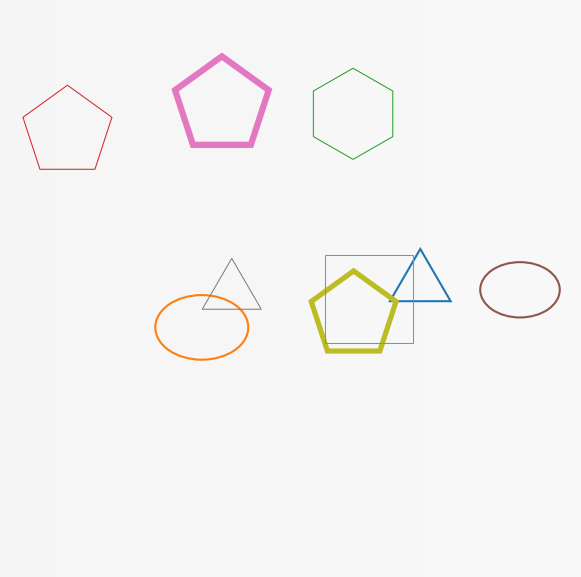[{"shape": "triangle", "thickness": 1, "radius": 0.3, "center": [0.723, 0.508]}, {"shape": "oval", "thickness": 1, "radius": 0.4, "center": [0.347, 0.432]}, {"shape": "hexagon", "thickness": 0.5, "radius": 0.39, "center": [0.607, 0.802]}, {"shape": "pentagon", "thickness": 0.5, "radius": 0.4, "center": [0.116, 0.771]}, {"shape": "oval", "thickness": 1, "radius": 0.34, "center": [0.895, 0.497]}, {"shape": "pentagon", "thickness": 3, "radius": 0.42, "center": [0.382, 0.817]}, {"shape": "triangle", "thickness": 0.5, "radius": 0.29, "center": [0.399, 0.493]}, {"shape": "pentagon", "thickness": 2.5, "radius": 0.38, "center": [0.608, 0.453]}, {"shape": "square", "thickness": 0.5, "radius": 0.38, "center": [0.635, 0.481]}]